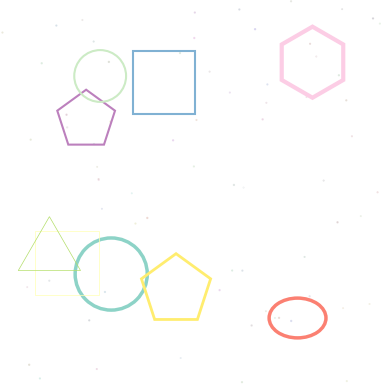[{"shape": "circle", "thickness": 2.5, "radius": 0.47, "center": [0.289, 0.288]}, {"shape": "square", "thickness": 0.5, "radius": 0.42, "center": [0.174, 0.316]}, {"shape": "oval", "thickness": 2.5, "radius": 0.37, "center": [0.773, 0.174]}, {"shape": "square", "thickness": 1.5, "radius": 0.41, "center": [0.426, 0.786]}, {"shape": "triangle", "thickness": 0.5, "radius": 0.47, "center": [0.128, 0.344]}, {"shape": "hexagon", "thickness": 3, "radius": 0.46, "center": [0.812, 0.838]}, {"shape": "pentagon", "thickness": 1.5, "radius": 0.39, "center": [0.224, 0.688]}, {"shape": "circle", "thickness": 1.5, "radius": 0.34, "center": [0.26, 0.803]}, {"shape": "pentagon", "thickness": 2, "radius": 0.47, "center": [0.457, 0.247]}]